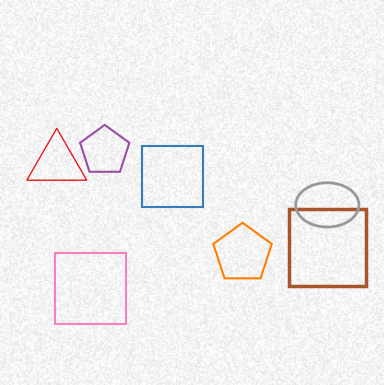[{"shape": "triangle", "thickness": 1, "radius": 0.45, "center": [0.147, 0.577]}, {"shape": "square", "thickness": 1.5, "radius": 0.4, "center": [0.449, 0.542]}, {"shape": "pentagon", "thickness": 1.5, "radius": 0.34, "center": [0.272, 0.608]}, {"shape": "pentagon", "thickness": 1.5, "radius": 0.4, "center": [0.63, 0.342]}, {"shape": "square", "thickness": 2.5, "radius": 0.5, "center": [0.851, 0.357]}, {"shape": "square", "thickness": 1.5, "radius": 0.46, "center": [0.236, 0.252]}, {"shape": "oval", "thickness": 2, "radius": 0.41, "center": [0.85, 0.468]}]